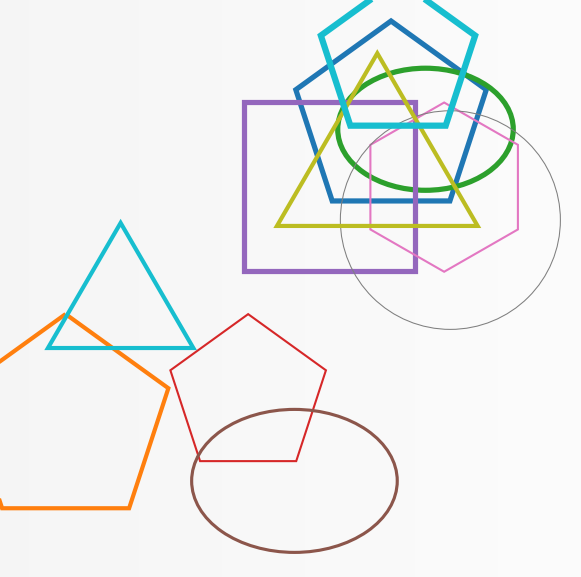[{"shape": "pentagon", "thickness": 2.5, "radius": 0.86, "center": [0.673, 0.791]}, {"shape": "pentagon", "thickness": 2, "radius": 0.93, "center": [0.113, 0.269]}, {"shape": "oval", "thickness": 2.5, "radius": 0.75, "center": [0.732, 0.775]}, {"shape": "pentagon", "thickness": 1, "radius": 0.7, "center": [0.427, 0.314]}, {"shape": "square", "thickness": 2.5, "radius": 0.73, "center": [0.567, 0.676]}, {"shape": "oval", "thickness": 1.5, "radius": 0.88, "center": [0.507, 0.166]}, {"shape": "hexagon", "thickness": 1, "radius": 0.73, "center": [0.764, 0.675]}, {"shape": "circle", "thickness": 0.5, "radius": 0.95, "center": [0.775, 0.618]}, {"shape": "triangle", "thickness": 2, "radius": 1.0, "center": [0.649, 0.708]}, {"shape": "triangle", "thickness": 2, "radius": 0.72, "center": [0.208, 0.469]}, {"shape": "pentagon", "thickness": 3, "radius": 0.7, "center": [0.685, 0.894]}]